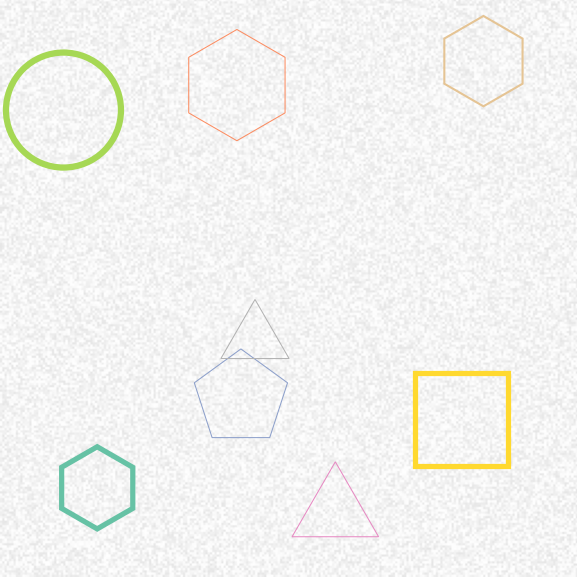[{"shape": "hexagon", "thickness": 2.5, "radius": 0.36, "center": [0.168, 0.154]}, {"shape": "hexagon", "thickness": 0.5, "radius": 0.48, "center": [0.41, 0.852]}, {"shape": "pentagon", "thickness": 0.5, "radius": 0.42, "center": [0.417, 0.31]}, {"shape": "triangle", "thickness": 0.5, "radius": 0.43, "center": [0.581, 0.113]}, {"shape": "circle", "thickness": 3, "radius": 0.5, "center": [0.11, 0.809]}, {"shape": "square", "thickness": 2.5, "radius": 0.4, "center": [0.799, 0.273]}, {"shape": "hexagon", "thickness": 1, "radius": 0.39, "center": [0.837, 0.893]}, {"shape": "triangle", "thickness": 0.5, "radius": 0.34, "center": [0.442, 0.412]}]